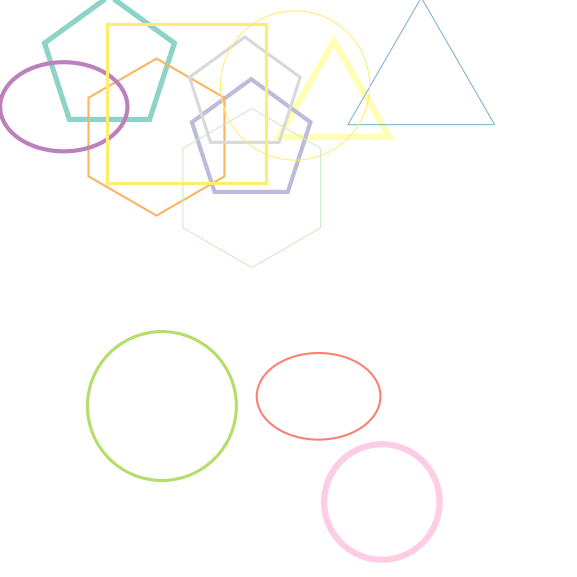[{"shape": "pentagon", "thickness": 2.5, "radius": 0.59, "center": [0.19, 0.888]}, {"shape": "triangle", "thickness": 3, "radius": 0.55, "center": [0.578, 0.817]}, {"shape": "pentagon", "thickness": 2, "radius": 0.54, "center": [0.435, 0.754]}, {"shape": "oval", "thickness": 1, "radius": 0.54, "center": [0.552, 0.313]}, {"shape": "triangle", "thickness": 0.5, "radius": 0.73, "center": [0.729, 0.857]}, {"shape": "hexagon", "thickness": 1, "radius": 0.68, "center": [0.271, 0.762]}, {"shape": "circle", "thickness": 1.5, "radius": 0.64, "center": [0.28, 0.296]}, {"shape": "circle", "thickness": 3, "radius": 0.5, "center": [0.661, 0.13]}, {"shape": "pentagon", "thickness": 1.5, "radius": 0.5, "center": [0.424, 0.834]}, {"shape": "oval", "thickness": 2, "radius": 0.55, "center": [0.11, 0.814]}, {"shape": "hexagon", "thickness": 0.5, "radius": 0.69, "center": [0.436, 0.674]}, {"shape": "square", "thickness": 1.5, "radius": 0.69, "center": [0.323, 0.82]}, {"shape": "circle", "thickness": 0.5, "radius": 0.65, "center": [0.511, 0.851]}]